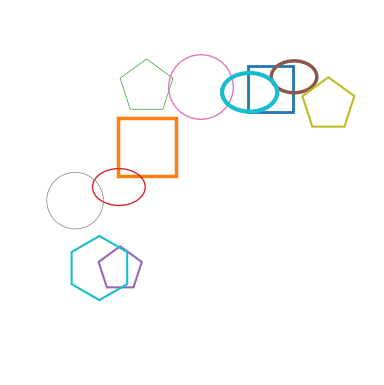[{"shape": "square", "thickness": 2, "radius": 0.29, "center": [0.703, 0.769]}, {"shape": "square", "thickness": 2.5, "radius": 0.37, "center": [0.381, 0.619]}, {"shape": "pentagon", "thickness": 0.5, "radius": 0.36, "center": [0.381, 0.775]}, {"shape": "oval", "thickness": 1, "radius": 0.34, "center": [0.309, 0.514]}, {"shape": "pentagon", "thickness": 1.5, "radius": 0.29, "center": [0.312, 0.301]}, {"shape": "oval", "thickness": 2.5, "radius": 0.3, "center": [0.764, 0.801]}, {"shape": "circle", "thickness": 1, "radius": 0.42, "center": [0.522, 0.774]}, {"shape": "circle", "thickness": 0.5, "radius": 0.37, "center": [0.195, 0.479]}, {"shape": "pentagon", "thickness": 1.5, "radius": 0.35, "center": [0.853, 0.728]}, {"shape": "oval", "thickness": 3, "radius": 0.36, "center": [0.648, 0.76]}, {"shape": "hexagon", "thickness": 1.5, "radius": 0.42, "center": [0.258, 0.304]}]